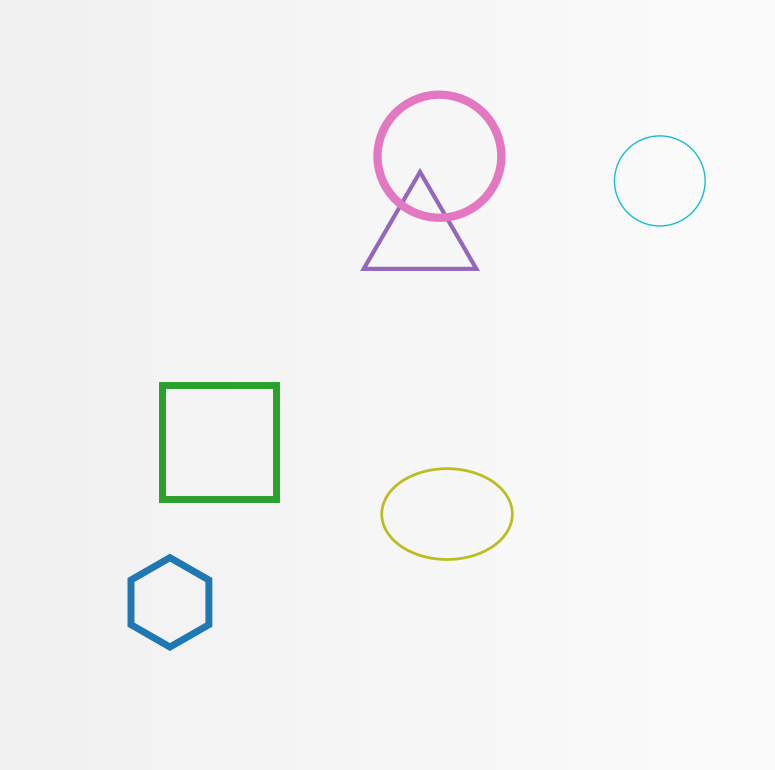[{"shape": "hexagon", "thickness": 2.5, "radius": 0.29, "center": [0.219, 0.218]}, {"shape": "square", "thickness": 2.5, "radius": 0.37, "center": [0.282, 0.426]}, {"shape": "triangle", "thickness": 1.5, "radius": 0.42, "center": [0.542, 0.693]}, {"shape": "circle", "thickness": 3, "radius": 0.4, "center": [0.567, 0.797]}, {"shape": "oval", "thickness": 1, "radius": 0.42, "center": [0.577, 0.332]}, {"shape": "circle", "thickness": 0.5, "radius": 0.29, "center": [0.851, 0.765]}]